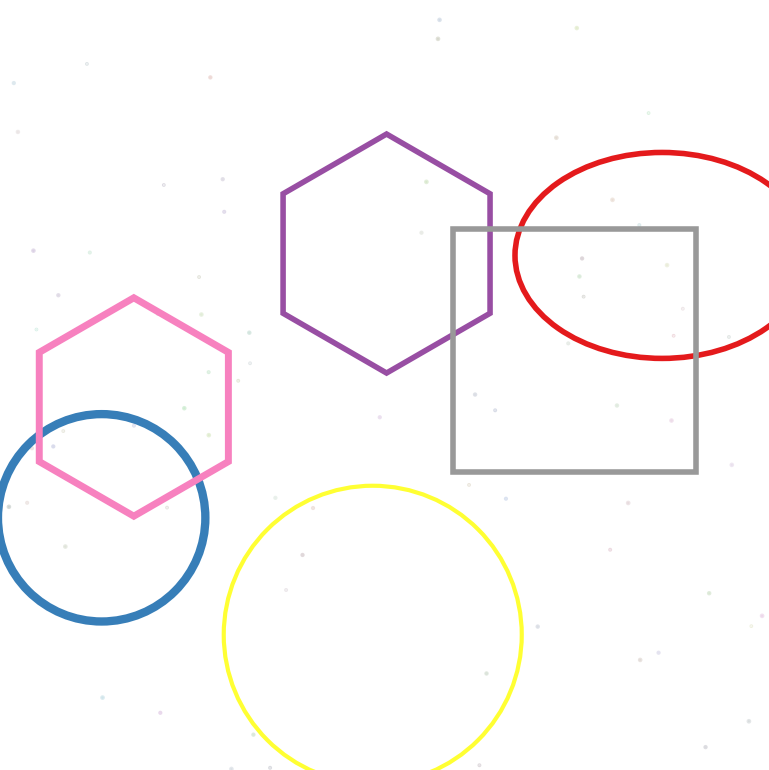[{"shape": "oval", "thickness": 2, "radius": 0.96, "center": [0.86, 0.668]}, {"shape": "circle", "thickness": 3, "radius": 0.67, "center": [0.132, 0.328]}, {"shape": "hexagon", "thickness": 2, "radius": 0.78, "center": [0.502, 0.671]}, {"shape": "circle", "thickness": 1.5, "radius": 0.97, "center": [0.484, 0.176]}, {"shape": "hexagon", "thickness": 2.5, "radius": 0.71, "center": [0.174, 0.471]}, {"shape": "square", "thickness": 2, "radius": 0.79, "center": [0.746, 0.545]}]